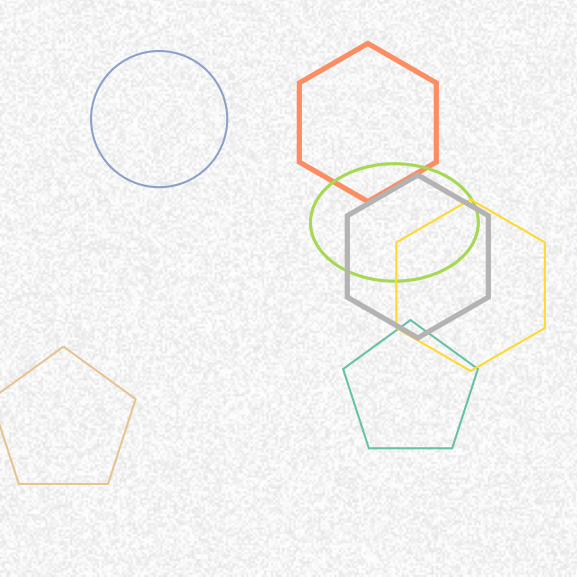[{"shape": "pentagon", "thickness": 1, "radius": 0.61, "center": [0.711, 0.322]}, {"shape": "hexagon", "thickness": 2.5, "radius": 0.68, "center": [0.637, 0.787]}, {"shape": "circle", "thickness": 1, "radius": 0.59, "center": [0.276, 0.793]}, {"shape": "oval", "thickness": 1.5, "radius": 0.73, "center": [0.683, 0.614]}, {"shape": "hexagon", "thickness": 1, "radius": 0.74, "center": [0.815, 0.505]}, {"shape": "pentagon", "thickness": 1, "radius": 0.66, "center": [0.11, 0.267]}, {"shape": "hexagon", "thickness": 2.5, "radius": 0.71, "center": [0.724, 0.555]}]